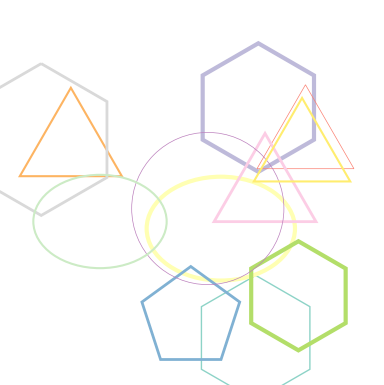[{"shape": "hexagon", "thickness": 1, "radius": 0.81, "center": [0.664, 0.122]}, {"shape": "oval", "thickness": 3, "radius": 0.96, "center": [0.574, 0.406]}, {"shape": "hexagon", "thickness": 3, "radius": 0.83, "center": [0.671, 0.721]}, {"shape": "triangle", "thickness": 0.5, "radius": 0.73, "center": [0.793, 0.635]}, {"shape": "pentagon", "thickness": 2, "radius": 0.67, "center": [0.496, 0.174]}, {"shape": "triangle", "thickness": 1.5, "radius": 0.77, "center": [0.184, 0.619]}, {"shape": "hexagon", "thickness": 3, "radius": 0.71, "center": [0.775, 0.232]}, {"shape": "triangle", "thickness": 2, "radius": 0.76, "center": [0.688, 0.501]}, {"shape": "hexagon", "thickness": 2, "radius": 0.99, "center": [0.107, 0.638]}, {"shape": "circle", "thickness": 0.5, "radius": 0.99, "center": [0.54, 0.458]}, {"shape": "oval", "thickness": 1.5, "radius": 0.87, "center": [0.26, 0.425]}, {"shape": "triangle", "thickness": 1.5, "radius": 0.72, "center": [0.785, 0.601]}]